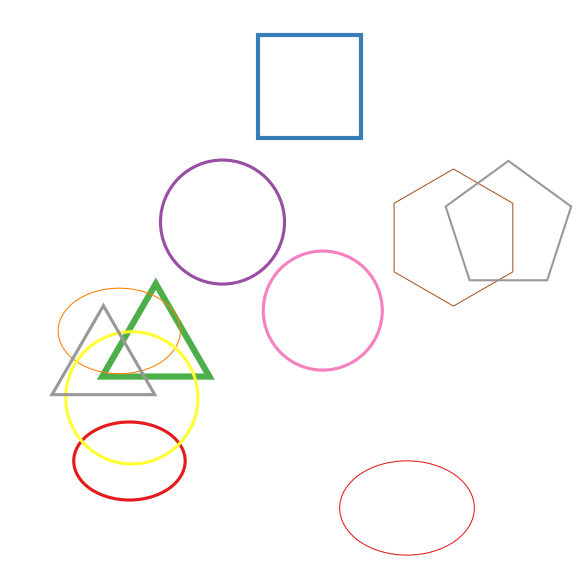[{"shape": "oval", "thickness": 1.5, "radius": 0.48, "center": [0.224, 0.201]}, {"shape": "oval", "thickness": 0.5, "radius": 0.58, "center": [0.705, 0.119]}, {"shape": "square", "thickness": 2, "radius": 0.44, "center": [0.536, 0.85]}, {"shape": "triangle", "thickness": 3, "radius": 0.54, "center": [0.27, 0.401]}, {"shape": "circle", "thickness": 1.5, "radius": 0.54, "center": [0.385, 0.615]}, {"shape": "oval", "thickness": 0.5, "radius": 0.53, "center": [0.206, 0.426]}, {"shape": "circle", "thickness": 1.5, "radius": 0.57, "center": [0.228, 0.31]}, {"shape": "hexagon", "thickness": 0.5, "radius": 0.59, "center": [0.785, 0.588]}, {"shape": "circle", "thickness": 1.5, "radius": 0.52, "center": [0.559, 0.461]}, {"shape": "pentagon", "thickness": 1, "radius": 0.57, "center": [0.88, 0.606]}, {"shape": "triangle", "thickness": 1.5, "radius": 0.51, "center": [0.179, 0.367]}]